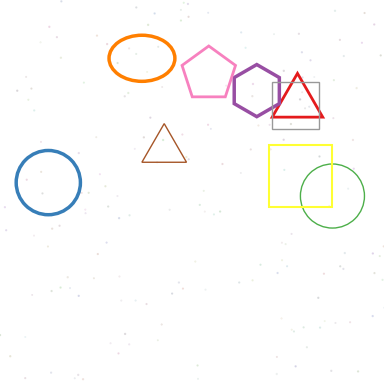[{"shape": "triangle", "thickness": 2, "radius": 0.38, "center": [0.773, 0.734]}, {"shape": "circle", "thickness": 2.5, "radius": 0.42, "center": [0.125, 0.526]}, {"shape": "circle", "thickness": 1, "radius": 0.42, "center": [0.863, 0.491]}, {"shape": "hexagon", "thickness": 2.5, "radius": 0.34, "center": [0.667, 0.765]}, {"shape": "oval", "thickness": 2.5, "radius": 0.43, "center": [0.369, 0.849]}, {"shape": "square", "thickness": 1.5, "radius": 0.41, "center": [0.78, 0.543]}, {"shape": "triangle", "thickness": 1, "radius": 0.33, "center": [0.427, 0.612]}, {"shape": "pentagon", "thickness": 2, "radius": 0.37, "center": [0.542, 0.808]}, {"shape": "square", "thickness": 1, "radius": 0.3, "center": [0.768, 0.726]}]